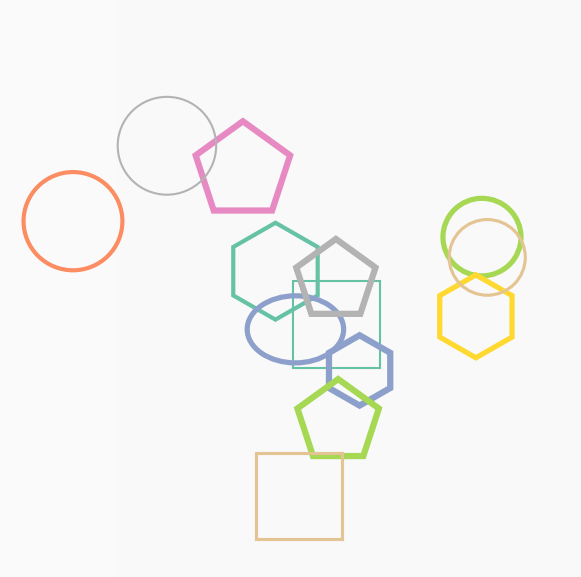[{"shape": "square", "thickness": 1, "radius": 0.38, "center": [0.579, 0.438]}, {"shape": "hexagon", "thickness": 2, "radius": 0.42, "center": [0.474, 0.53]}, {"shape": "circle", "thickness": 2, "radius": 0.43, "center": [0.126, 0.616]}, {"shape": "hexagon", "thickness": 3, "radius": 0.3, "center": [0.619, 0.358]}, {"shape": "oval", "thickness": 2.5, "radius": 0.41, "center": [0.508, 0.429]}, {"shape": "pentagon", "thickness": 3, "radius": 0.43, "center": [0.418, 0.704]}, {"shape": "pentagon", "thickness": 3, "radius": 0.37, "center": [0.582, 0.269]}, {"shape": "circle", "thickness": 2.5, "radius": 0.34, "center": [0.829, 0.589]}, {"shape": "hexagon", "thickness": 2.5, "radius": 0.36, "center": [0.819, 0.451]}, {"shape": "square", "thickness": 1.5, "radius": 0.37, "center": [0.514, 0.141]}, {"shape": "circle", "thickness": 1.5, "radius": 0.33, "center": [0.838, 0.553]}, {"shape": "circle", "thickness": 1, "radius": 0.42, "center": [0.287, 0.747]}, {"shape": "pentagon", "thickness": 3, "radius": 0.36, "center": [0.578, 0.514]}]